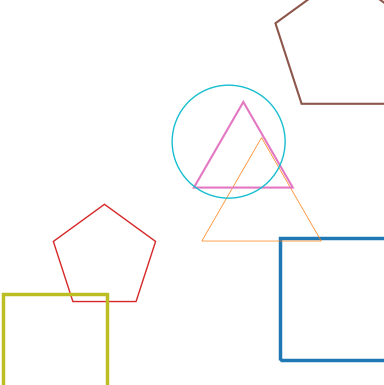[{"shape": "square", "thickness": 2.5, "radius": 0.79, "center": [0.884, 0.224]}, {"shape": "triangle", "thickness": 0.5, "radius": 0.9, "center": [0.679, 0.463]}, {"shape": "pentagon", "thickness": 1, "radius": 0.7, "center": [0.271, 0.33]}, {"shape": "pentagon", "thickness": 1.5, "radius": 0.94, "center": [0.893, 0.882]}, {"shape": "triangle", "thickness": 1.5, "radius": 0.74, "center": [0.632, 0.587]}, {"shape": "square", "thickness": 2.5, "radius": 0.67, "center": [0.143, 0.101]}, {"shape": "circle", "thickness": 1, "radius": 0.73, "center": [0.594, 0.632]}]